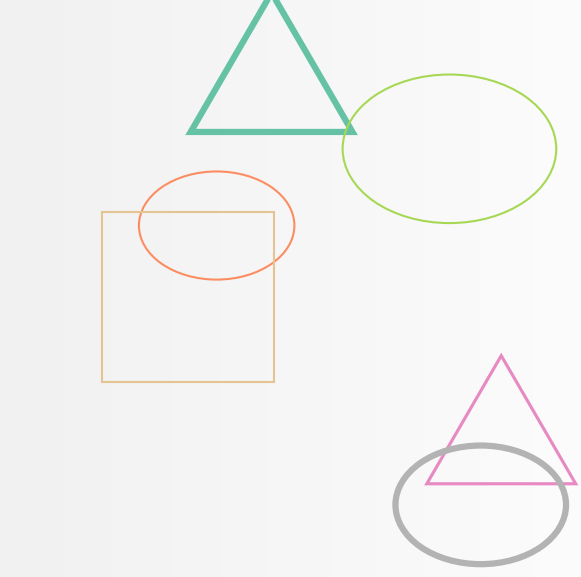[{"shape": "triangle", "thickness": 3, "radius": 0.8, "center": [0.467, 0.851]}, {"shape": "oval", "thickness": 1, "radius": 0.67, "center": [0.373, 0.609]}, {"shape": "triangle", "thickness": 1.5, "radius": 0.74, "center": [0.862, 0.235]}, {"shape": "oval", "thickness": 1, "radius": 0.92, "center": [0.773, 0.741]}, {"shape": "square", "thickness": 1, "radius": 0.74, "center": [0.323, 0.485]}, {"shape": "oval", "thickness": 3, "radius": 0.73, "center": [0.827, 0.125]}]